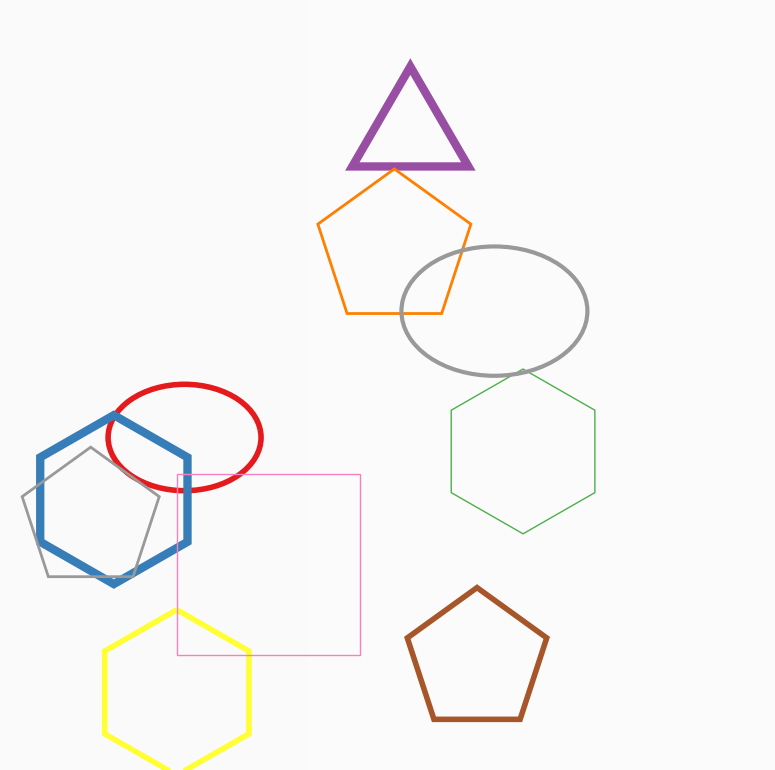[{"shape": "oval", "thickness": 2, "radius": 0.49, "center": [0.238, 0.432]}, {"shape": "hexagon", "thickness": 3, "radius": 0.55, "center": [0.147, 0.351]}, {"shape": "hexagon", "thickness": 0.5, "radius": 0.54, "center": [0.675, 0.414]}, {"shape": "triangle", "thickness": 3, "radius": 0.43, "center": [0.529, 0.827]}, {"shape": "pentagon", "thickness": 1, "radius": 0.52, "center": [0.509, 0.677]}, {"shape": "hexagon", "thickness": 2, "radius": 0.54, "center": [0.228, 0.101]}, {"shape": "pentagon", "thickness": 2, "radius": 0.47, "center": [0.616, 0.142]}, {"shape": "square", "thickness": 0.5, "radius": 0.59, "center": [0.347, 0.267]}, {"shape": "oval", "thickness": 1.5, "radius": 0.6, "center": [0.638, 0.596]}, {"shape": "pentagon", "thickness": 1, "radius": 0.46, "center": [0.117, 0.326]}]